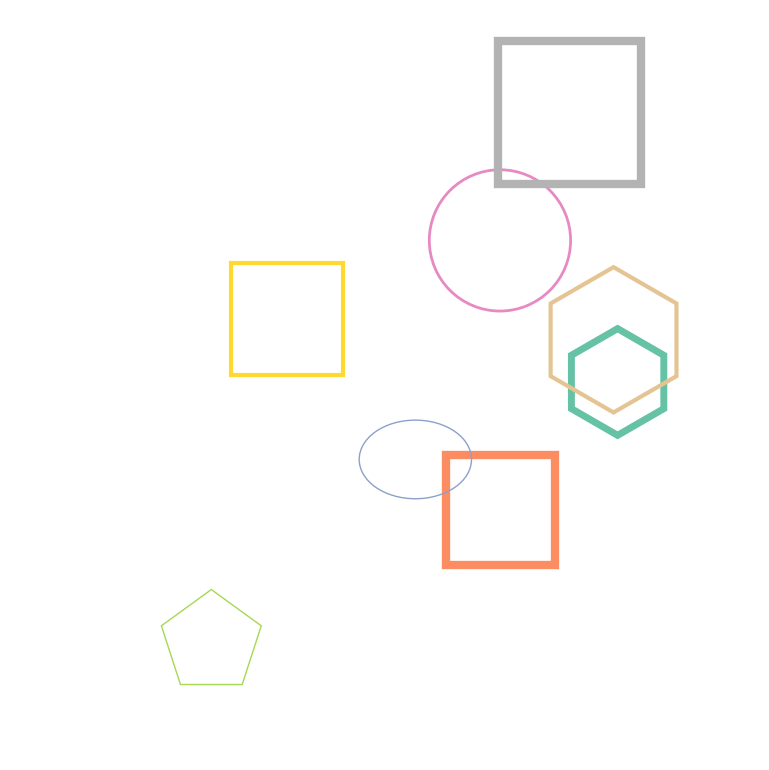[{"shape": "hexagon", "thickness": 2.5, "radius": 0.35, "center": [0.802, 0.504]}, {"shape": "square", "thickness": 3, "radius": 0.36, "center": [0.65, 0.338]}, {"shape": "oval", "thickness": 0.5, "radius": 0.36, "center": [0.539, 0.403]}, {"shape": "circle", "thickness": 1, "radius": 0.46, "center": [0.649, 0.688]}, {"shape": "pentagon", "thickness": 0.5, "radius": 0.34, "center": [0.274, 0.166]}, {"shape": "square", "thickness": 1.5, "radius": 0.36, "center": [0.373, 0.586]}, {"shape": "hexagon", "thickness": 1.5, "radius": 0.47, "center": [0.797, 0.559]}, {"shape": "square", "thickness": 3, "radius": 0.46, "center": [0.739, 0.853]}]